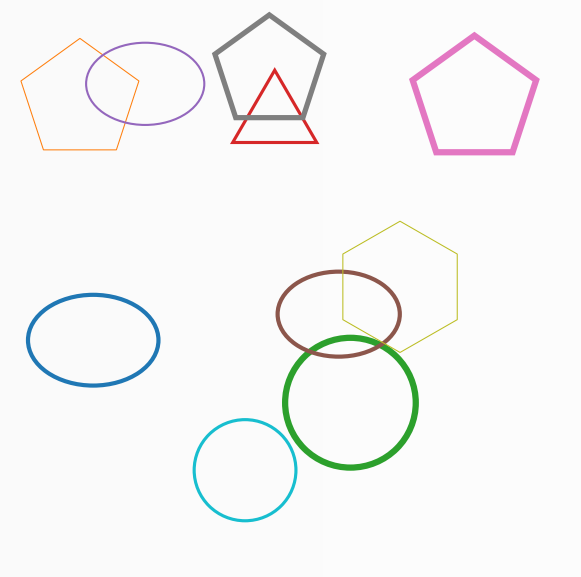[{"shape": "oval", "thickness": 2, "radius": 0.56, "center": [0.16, 0.41]}, {"shape": "pentagon", "thickness": 0.5, "radius": 0.53, "center": [0.137, 0.826]}, {"shape": "circle", "thickness": 3, "radius": 0.56, "center": [0.603, 0.302]}, {"shape": "triangle", "thickness": 1.5, "radius": 0.42, "center": [0.473, 0.794]}, {"shape": "oval", "thickness": 1, "radius": 0.51, "center": [0.25, 0.854]}, {"shape": "oval", "thickness": 2, "radius": 0.53, "center": [0.583, 0.455]}, {"shape": "pentagon", "thickness": 3, "radius": 0.56, "center": [0.816, 0.826]}, {"shape": "pentagon", "thickness": 2.5, "radius": 0.49, "center": [0.463, 0.875]}, {"shape": "hexagon", "thickness": 0.5, "radius": 0.57, "center": [0.688, 0.502]}, {"shape": "circle", "thickness": 1.5, "radius": 0.44, "center": [0.422, 0.185]}]